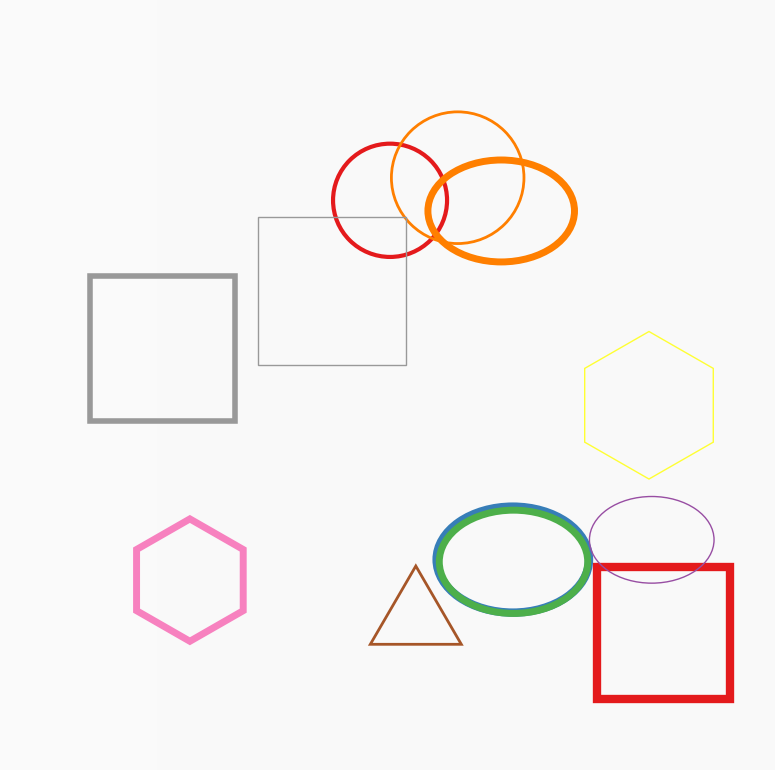[{"shape": "square", "thickness": 3, "radius": 0.43, "center": [0.856, 0.178]}, {"shape": "circle", "thickness": 1.5, "radius": 0.37, "center": [0.503, 0.74]}, {"shape": "oval", "thickness": 3, "radius": 0.49, "center": [0.662, 0.273]}, {"shape": "oval", "thickness": 2.5, "radius": 0.48, "center": [0.663, 0.27]}, {"shape": "oval", "thickness": 0.5, "radius": 0.4, "center": [0.841, 0.299]}, {"shape": "oval", "thickness": 2.5, "radius": 0.47, "center": [0.647, 0.726]}, {"shape": "circle", "thickness": 1, "radius": 0.43, "center": [0.591, 0.769]}, {"shape": "hexagon", "thickness": 0.5, "radius": 0.48, "center": [0.837, 0.474]}, {"shape": "triangle", "thickness": 1, "radius": 0.34, "center": [0.537, 0.197]}, {"shape": "hexagon", "thickness": 2.5, "radius": 0.4, "center": [0.245, 0.247]}, {"shape": "square", "thickness": 0.5, "radius": 0.48, "center": [0.428, 0.622]}, {"shape": "square", "thickness": 2, "radius": 0.47, "center": [0.21, 0.547]}]